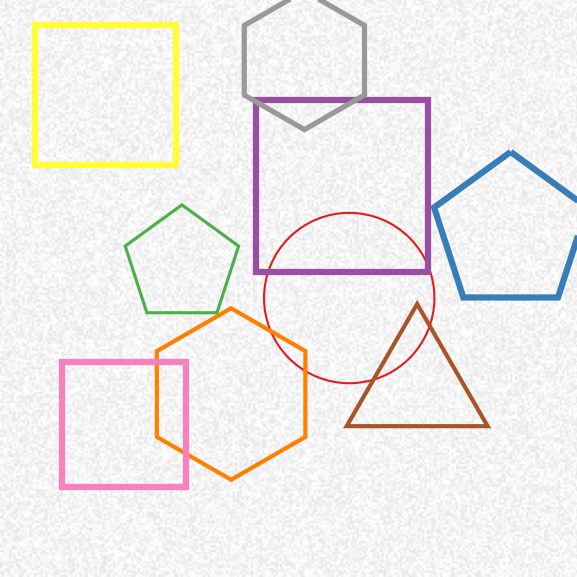[{"shape": "circle", "thickness": 1, "radius": 0.74, "center": [0.605, 0.483]}, {"shape": "pentagon", "thickness": 3, "radius": 0.7, "center": [0.884, 0.597]}, {"shape": "pentagon", "thickness": 1.5, "radius": 0.52, "center": [0.315, 0.541]}, {"shape": "square", "thickness": 3, "radius": 0.74, "center": [0.592, 0.677]}, {"shape": "hexagon", "thickness": 2, "radius": 0.74, "center": [0.4, 0.317]}, {"shape": "square", "thickness": 3, "radius": 0.61, "center": [0.183, 0.835]}, {"shape": "triangle", "thickness": 2, "radius": 0.7, "center": [0.722, 0.332]}, {"shape": "square", "thickness": 3, "radius": 0.54, "center": [0.215, 0.264]}, {"shape": "hexagon", "thickness": 2.5, "radius": 0.6, "center": [0.527, 0.895]}]